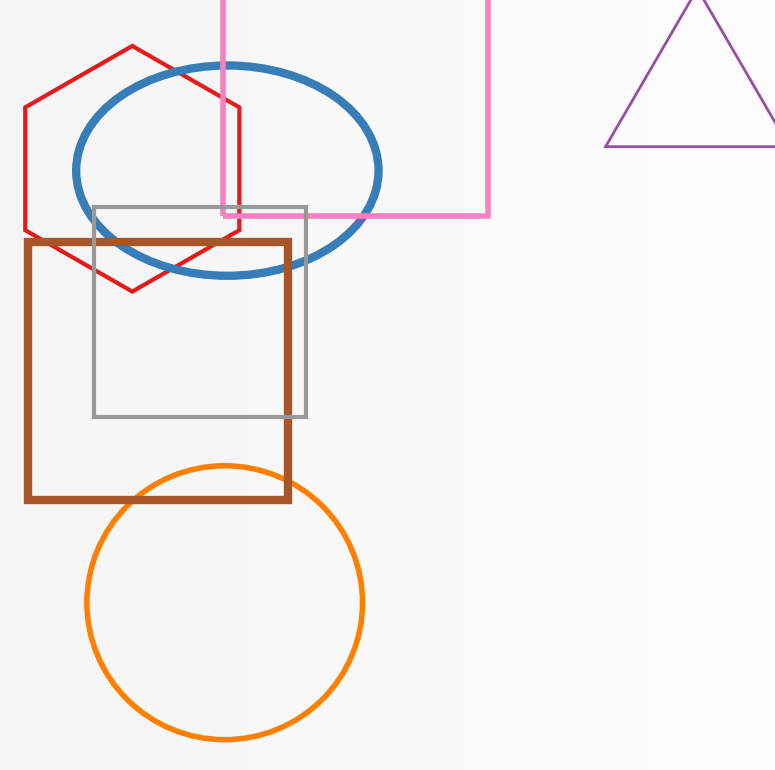[{"shape": "hexagon", "thickness": 1.5, "radius": 0.8, "center": [0.171, 0.781]}, {"shape": "oval", "thickness": 3, "radius": 0.98, "center": [0.293, 0.778]}, {"shape": "triangle", "thickness": 1, "radius": 0.68, "center": [0.9, 0.878]}, {"shape": "circle", "thickness": 2, "radius": 0.89, "center": [0.29, 0.217]}, {"shape": "square", "thickness": 3, "radius": 0.84, "center": [0.203, 0.518]}, {"shape": "square", "thickness": 2, "radius": 0.85, "center": [0.459, 0.89]}, {"shape": "square", "thickness": 1.5, "radius": 0.68, "center": [0.258, 0.595]}]